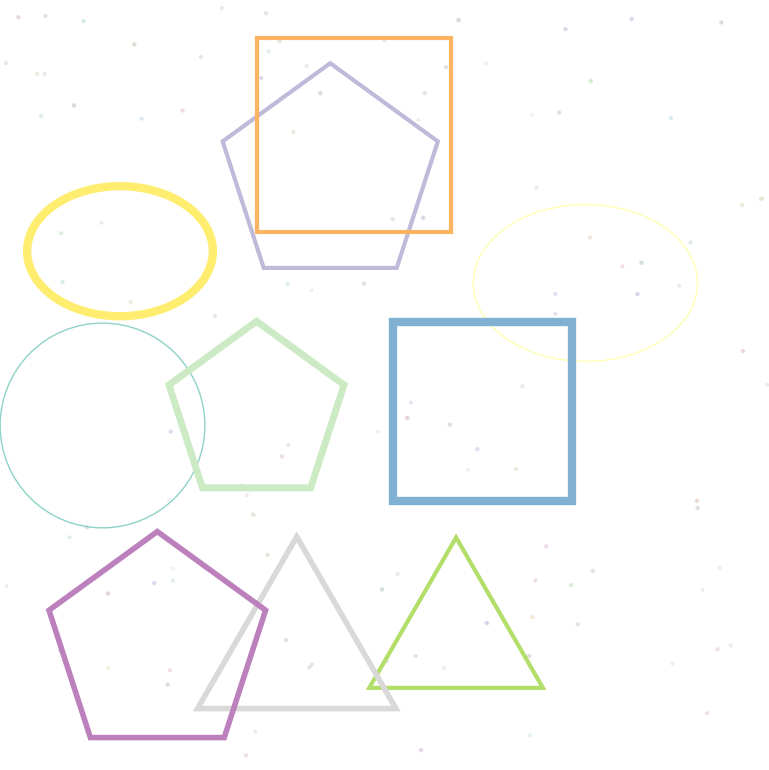[{"shape": "circle", "thickness": 0.5, "radius": 0.66, "center": [0.133, 0.447]}, {"shape": "oval", "thickness": 0.5, "radius": 0.73, "center": [0.76, 0.632]}, {"shape": "pentagon", "thickness": 1.5, "radius": 0.73, "center": [0.429, 0.771]}, {"shape": "square", "thickness": 3, "radius": 0.58, "center": [0.627, 0.465]}, {"shape": "square", "thickness": 1.5, "radius": 0.63, "center": [0.46, 0.825]}, {"shape": "triangle", "thickness": 1.5, "radius": 0.65, "center": [0.592, 0.172]}, {"shape": "triangle", "thickness": 2, "radius": 0.74, "center": [0.385, 0.154]}, {"shape": "pentagon", "thickness": 2, "radius": 0.74, "center": [0.204, 0.162]}, {"shape": "pentagon", "thickness": 2.5, "radius": 0.6, "center": [0.333, 0.463]}, {"shape": "oval", "thickness": 3, "radius": 0.6, "center": [0.156, 0.674]}]